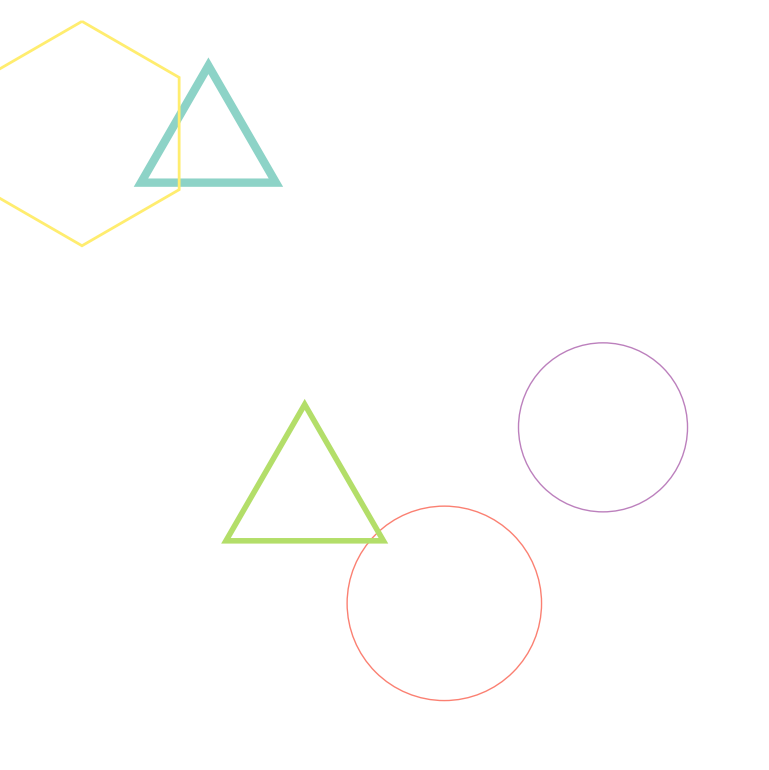[{"shape": "triangle", "thickness": 3, "radius": 0.51, "center": [0.271, 0.813]}, {"shape": "circle", "thickness": 0.5, "radius": 0.63, "center": [0.577, 0.216]}, {"shape": "triangle", "thickness": 2, "radius": 0.59, "center": [0.396, 0.357]}, {"shape": "circle", "thickness": 0.5, "radius": 0.55, "center": [0.783, 0.445]}, {"shape": "hexagon", "thickness": 1, "radius": 0.73, "center": [0.106, 0.827]}]